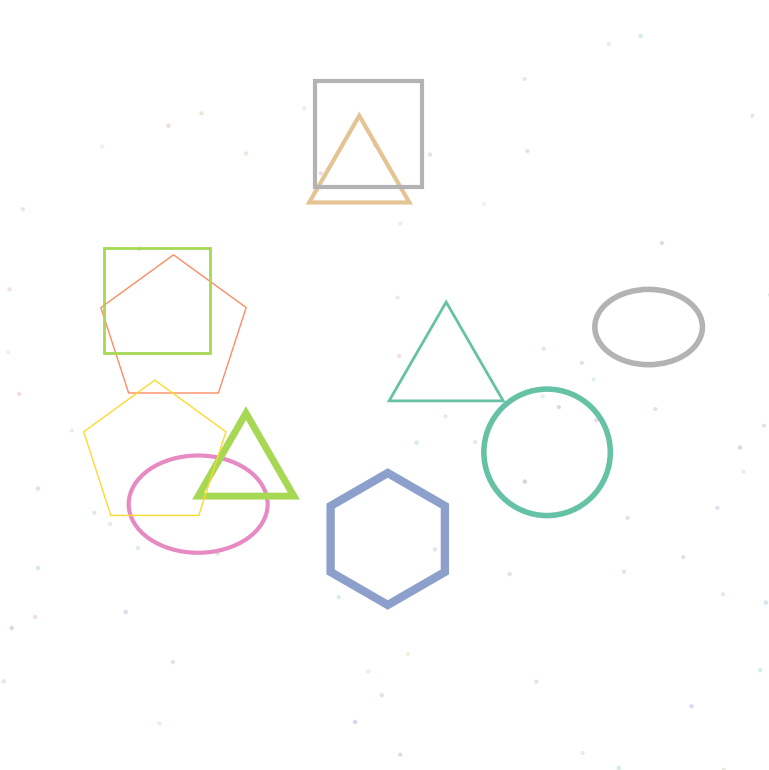[{"shape": "circle", "thickness": 2, "radius": 0.41, "center": [0.71, 0.413]}, {"shape": "triangle", "thickness": 1, "radius": 0.43, "center": [0.579, 0.522]}, {"shape": "pentagon", "thickness": 0.5, "radius": 0.5, "center": [0.225, 0.57]}, {"shape": "hexagon", "thickness": 3, "radius": 0.43, "center": [0.504, 0.3]}, {"shape": "oval", "thickness": 1.5, "radius": 0.45, "center": [0.257, 0.345]}, {"shape": "triangle", "thickness": 2.5, "radius": 0.36, "center": [0.319, 0.392]}, {"shape": "square", "thickness": 1, "radius": 0.34, "center": [0.204, 0.61]}, {"shape": "pentagon", "thickness": 0.5, "radius": 0.49, "center": [0.201, 0.409]}, {"shape": "triangle", "thickness": 1.5, "radius": 0.38, "center": [0.467, 0.775]}, {"shape": "oval", "thickness": 2, "radius": 0.35, "center": [0.842, 0.575]}, {"shape": "square", "thickness": 1.5, "radius": 0.35, "center": [0.478, 0.826]}]